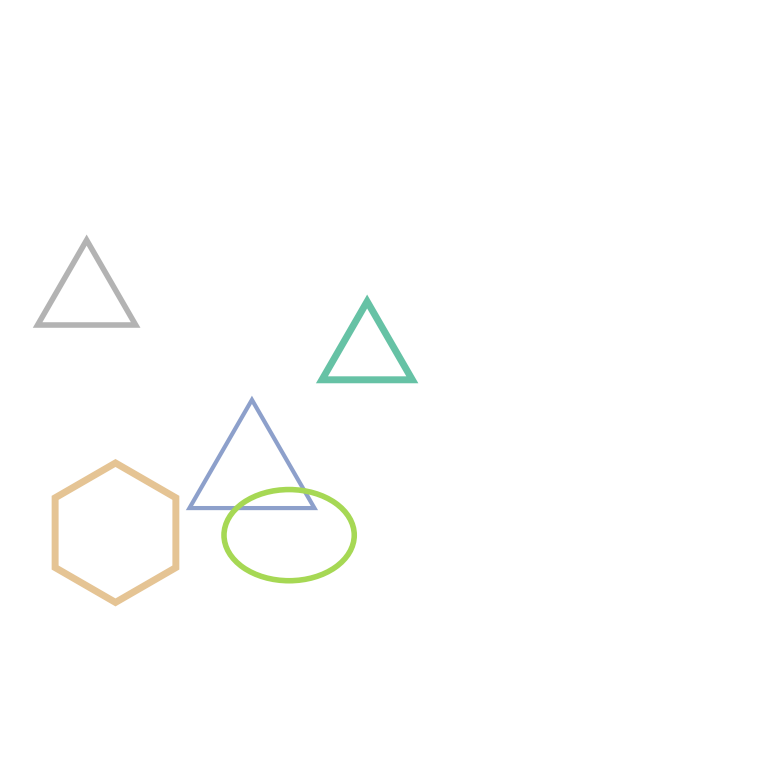[{"shape": "triangle", "thickness": 2.5, "radius": 0.34, "center": [0.477, 0.541]}, {"shape": "triangle", "thickness": 1.5, "radius": 0.47, "center": [0.327, 0.387]}, {"shape": "oval", "thickness": 2, "radius": 0.42, "center": [0.375, 0.305]}, {"shape": "hexagon", "thickness": 2.5, "radius": 0.45, "center": [0.15, 0.308]}, {"shape": "triangle", "thickness": 2, "radius": 0.37, "center": [0.113, 0.615]}]